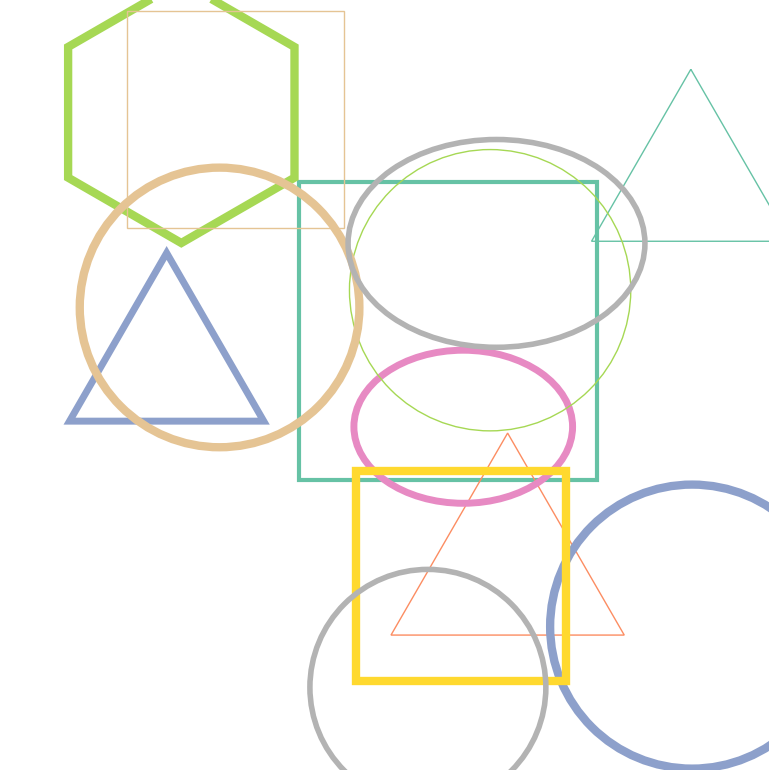[{"shape": "square", "thickness": 1.5, "radius": 0.97, "center": [0.581, 0.571]}, {"shape": "triangle", "thickness": 0.5, "radius": 0.74, "center": [0.897, 0.761]}, {"shape": "triangle", "thickness": 0.5, "radius": 0.87, "center": [0.659, 0.263]}, {"shape": "circle", "thickness": 3, "radius": 0.92, "center": [0.899, 0.186]}, {"shape": "triangle", "thickness": 2.5, "radius": 0.73, "center": [0.216, 0.526]}, {"shape": "oval", "thickness": 2.5, "radius": 0.71, "center": [0.602, 0.446]}, {"shape": "circle", "thickness": 0.5, "radius": 0.91, "center": [0.637, 0.623]}, {"shape": "hexagon", "thickness": 3, "radius": 0.85, "center": [0.235, 0.854]}, {"shape": "square", "thickness": 3, "radius": 0.68, "center": [0.598, 0.252]}, {"shape": "circle", "thickness": 3, "radius": 0.91, "center": [0.285, 0.601]}, {"shape": "square", "thickness": 0.5, "radius": 0.71, "center": [0.306, 0.844]}, {"shape": "circle", "thickness": 2, "radius": 0.77, "center": [0.556, 0.107]}, {"shape": "oval", "thickness": 2, "radius": 0.96, "center": [0.645, 0.684]}]